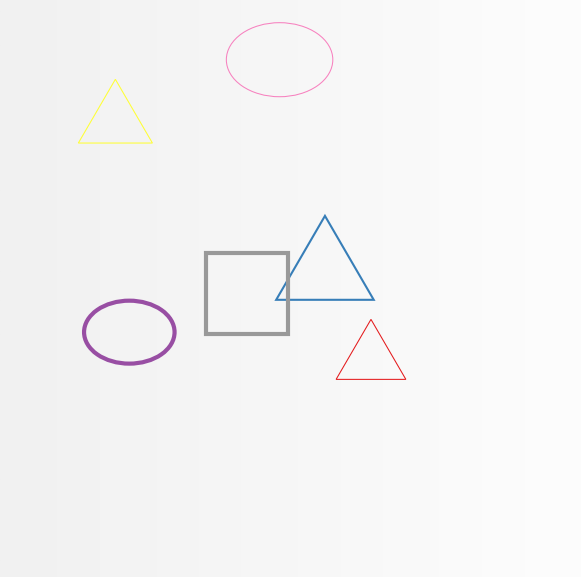[{"shape": "triangle", "thickness": 0.5, "radius": 0.35, "center": [0.638, 0.377]}, {"shape": "triangle", "thickness": 1, "radius": 0.48, "center": [0.559, 0.528]}, {"shape": "oval", "thickness": 2, "radius": 0.39, "center": [0.222, 0.424]}, {"shape": "triangle", "thickness": 0.5, "radius": 0.37, "center": [0.198, 0.788]}, {"shape": "oval", "thickness": 0.5, "radius": 0.46, "center": [0.481, 0.896]}, {"shape": "square", "thickness": 2, "radius": 0.35, "center": [0.424, 0.491]}]